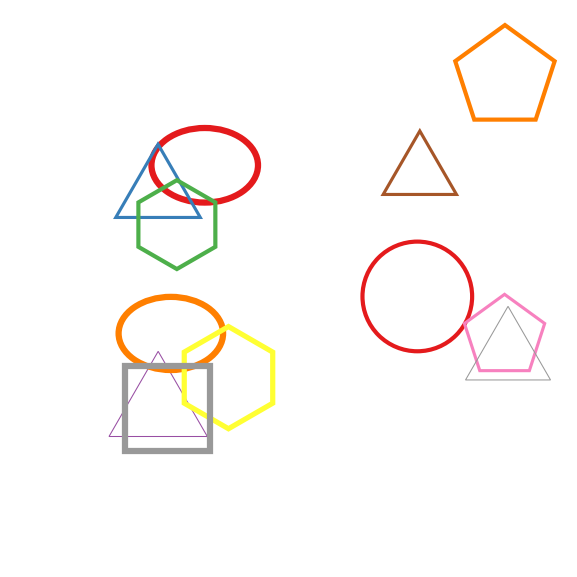[{"shape": "circle", "thickness": 2, "radius": 0.47, "center": [0.723, 0.486]}, {"shape": "oval", "thickness": 3, "radius": 0.46, "center": [0.355, 0.713]}, {"shape": "triangle", "thickness": 1.5, "radius": 0.42, "center": [0.274, 0.665]}, {"shape": "hexagon", "thickness": 2, "radius": 0.38, "center": [0.306, 0.61]}, {"shape": "triangle", "thickness": 0.5, "radius": 0.49, "center": [0.274, 0.292]}, {"shape": "oval", "thickness": 3, "radius": 0.45, "center": [0.296, 0.422]}, {"shape": "pentagon", "thickness": 2, "radius": 0.45, "center": [0.874, 0.865]}, {"shape": "hexagon", "thickness": 2.5, "radius": 0.44, "center": [0.396, 0.345]}, {"shape": "triangle", "thickness": 1.5, "radius": 0.37, "center": [0.727, 0.699]}, {"shape": "pentagon", "thickness": 1.5, "radius": 0.37, "center": [0.874, 0.416]}, {"shape": "triangle", "thickness": 0.5, "radius": 0.42, "center": [0.88, 0.384]}, {"shape": "square", "thickness": 3, "radius": 0.37, "center": [0.29, 0.292]}]